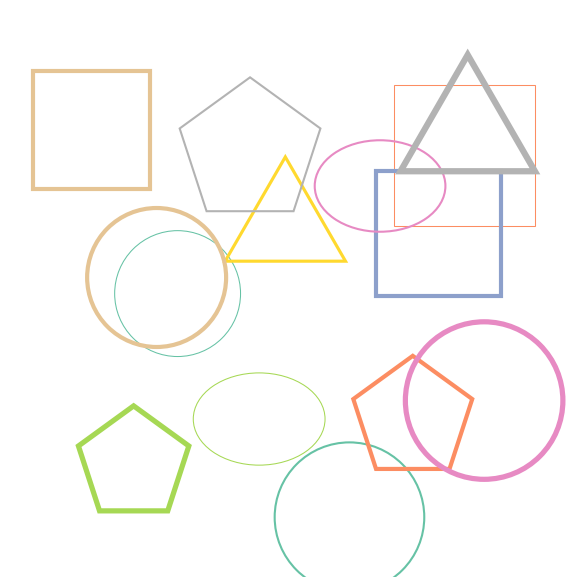[{"shape": "circle", "thickness": 1, "radius": 0.65, "center": [0.605, 0.104]}, {"shape": "circle", "thickness": 0.5, "radius": 0.54, "center": [0.308, 0.491]}, {"shape": "pentagon", "thickness": 2, "radius": 0.54, "center": [0.715, 0.275]}, {"shape": "square", "thickness": 0.5, "radius": 0.61, "center": [0.804, 0.73]}, {"shape": "square", "thickness": 2, "radius": 0.54, "center": [0.759, 0.595]}, {"shape": "circle", "thickness": 2.5, "radius": 0.68, "center": [0.838, 0.306]}, {"shape": "oval", "thickness": 1, "radius": 0.57, "center": [0.658, 0.677]}, {"shape": "pentagon", "thickness": 2.5, "radius": 0.5, "center": [0.231, 0.196]}, {"shape": "oval", "thickness": 0.5, "radius": 0.57, "center": [0.449, 0.274]}, {"shape": "triangle", "thickness": 1.5, "radius": 0.6, "center": [0.494, 0.607]}, {"shape": "circle", "thickness": 2, "radius": 0.6, "center": [0.271, 0.519]}, {"shape": "square", "thickness": 2, "radius": 0.51, "center": [0.158, 0.774]}, {"shape": "pentagon", "thickness": 1, "radius": 0.64, "center": [0.433, 0.737]}, {"shape": "triangle", "thickness": 3, "radius": 0.67, "center": [0.81, 0.77]}]